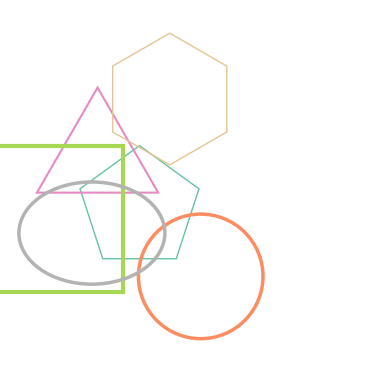[{"shape": "pentagon", "thickness": 1, "radius": 0.81, "center": [0.362, 0.459]}, {"shape": "circle", "thickness": 2.5, "radius": 0.81, "center": [0.521, 0.282]}, {"shape": "triangle", "thickness": 1.5, "radius": 0.91, "center": [0.253, 0.591]}, {"shape": "square", "thickness": 3, "radius": 0.95, "center": [0.131, 0.431]}, {"shape": "hexagon", "thickness": 1, "radius": 0.86, "center": [0.441, 0.743]}, {"shape": "oval", "thickness": 2.5, "radius": 0.95, "center": [0.239, 0.395]}]